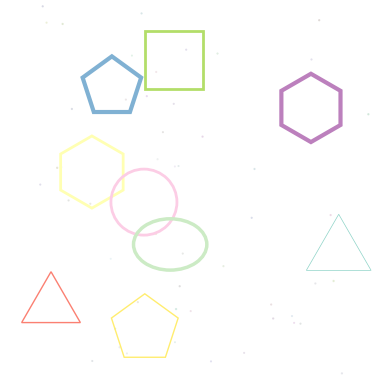[{"shape": "triangle", "thickness": 0.5, "radius": 0.49, "center": [0.88, 0.346]}, {"shape": "hexagon", "thickness": 2, "radius": 0.47, "center": [0.239, 0.553]}, {"shape": "triangle", "thickness": 1, "radius": 0.44, "center": [0.132, 0.206]}, {"shape": "pentagon", "thickness": 3, "radius": 0.4, "center": [0.291, 0.774]}, {"shape": "square", "thickness": 2, "radius": 0.38, "center": [0.451, 0.843]}, {"shape": "circle", "thickness": 2, "radius": 0.43, "center": [0.374, 0.475]}, {"shape": "hexagon", "thickness": 3, "radius": 0.44, "center": [0.808, 0.72]}, {"shape": "oval", "thickness": 2.5, "radius": 0.48, "center": [0.442, 0.365]}, {"shape": "pentagon", "thickness": 1, "radius": 0.46, "center": [0.376, 0.146]}]